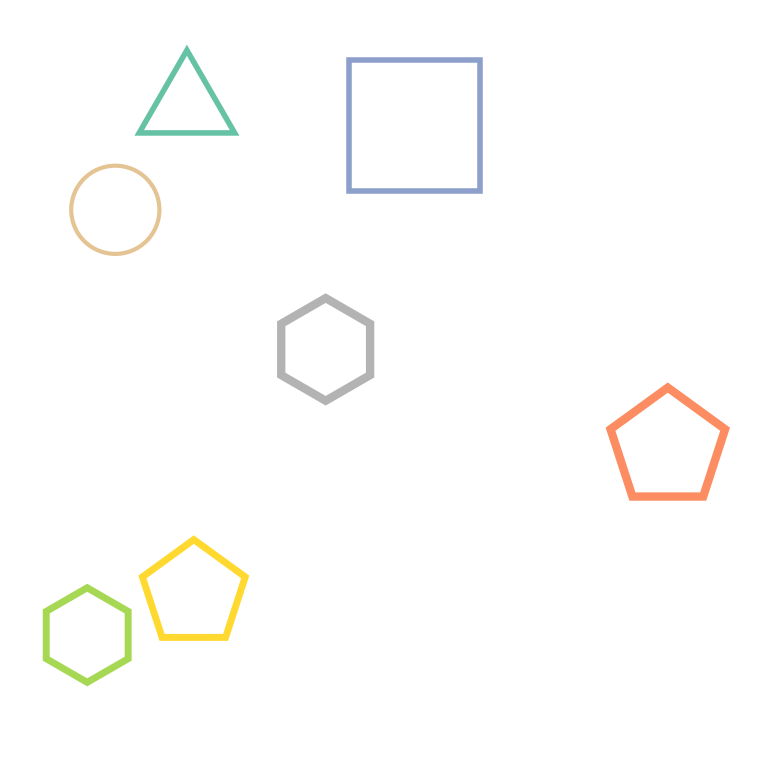[{"shape": "triangle", "thickness": 2, "radius": 0.36, "center": [0.243, 0.863]}, {"shape": "pentagon", "thickness": 3, "radius": 0.39, "center": [0.867, 0.418]}, {"shape": "square", "thickness": 2, "radius": 0.42, "center": [0.538, 0.837]}, {"shape": "hexagon", "thickness": 2.5, "radius": 0.31, "center": [0.113, 0.175]}, {"shape": "pentagon", "thickness": 2.5, "radius": 0.35, "center": [0.252, 0.229]}, {"shape": "circle", "thickness": 1.5, "radius": 0.29, "center": [0.15, 0.728]}, {"shape": "hexagon", "thickness": 3, "radius": 0.33, "center": [0.423, 0.546]}]